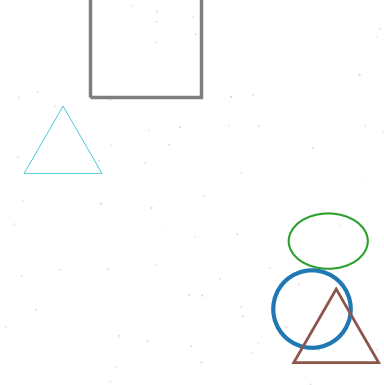[{"shape": "circle", "thickness": 3, "radius": 0.5, "center": [0.81, 0.197]}, {"shape": "oval", "thickness": 1.5, "radius": 0.51, "center": [0.853, 0.374]}, {"shape": "triangle", "thickness": 2, "radius": 0.64, "center": [0.873, 0.122]}, {"shape": "square", "thickness": 2.5, "radius": 0.72, "center": [0.378, 0.893]}, {"shape": "triangle", "thickness": 0.5, "radius": 0.58, "center": [0.164, 0.608]}]